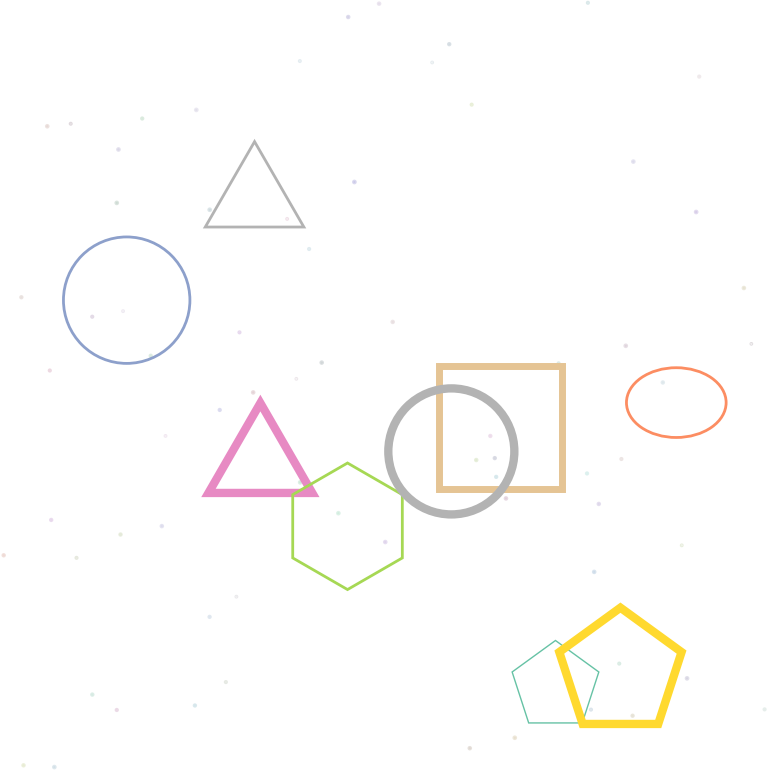[{"shape": "pentagon", "thickness": 0.5, "radius": 0.3, "center": [0.721, 0.109]}, {"shape": "oval", "thickness": 1, "radius": 0.32, "center": [0.878, 0.477]}, {"shape": "circle", "thickness": 1, "radius": 0.41, "center": [0.165, 0.61]}, {"shape": "triangle", "thickness": 3, "radius": 0.39, "center": [0.338, 0.399]}, {"shape": "hexagon", "thickness": 1, "radius": 0.41, "center": [0.451, 0.317]}, {"shape": "pentagon", "thickness": 3, "radius": 0.42, "center": [0.806, 0.127]}, {"shape": "square", "thickness": 2.5, "radius": 0.4, "center": [0.65, 0.445]}, {"shape": "circle", "thickness": 3, "radius": 0.41, "center": [0.586, 0.414]}, {"shape": "triangle", "thickness": 1, "radius": 0.37, "center": [0.331, 0.742]}]